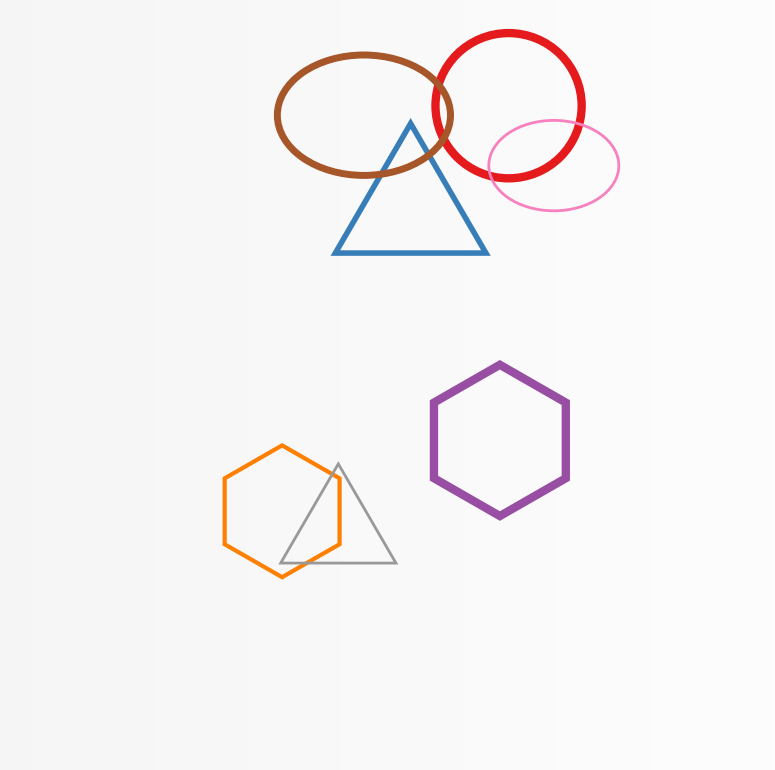[{"shape": "circle", "thickness": 3, "radius": 0.47, "center": [0.656, 0.863]}, {"shape": "triangle", "thickness": 2, "radius": 0.56, "center": [0.53, 0.727]}, {"shape": "hexagon", "thickness": 3, "radius": 0.49, "center": [0.645, 0.428]}, {"shape": "hexagon", "thickness": 1.5, "radius": 0.43, "center": [0.364, 0.336]}, {"shape": "oval", "thickness": 2.5, "radius": 0.56, "center": [0.47, 0.85]}, {"shape": "oval", "thickness": 1, "radius": 0.42, "center": [0.715, 0.785]}, {"shape": "triangle", "thickness": 1, "radius": 0.43, "center": [0.437, 0.312]}]